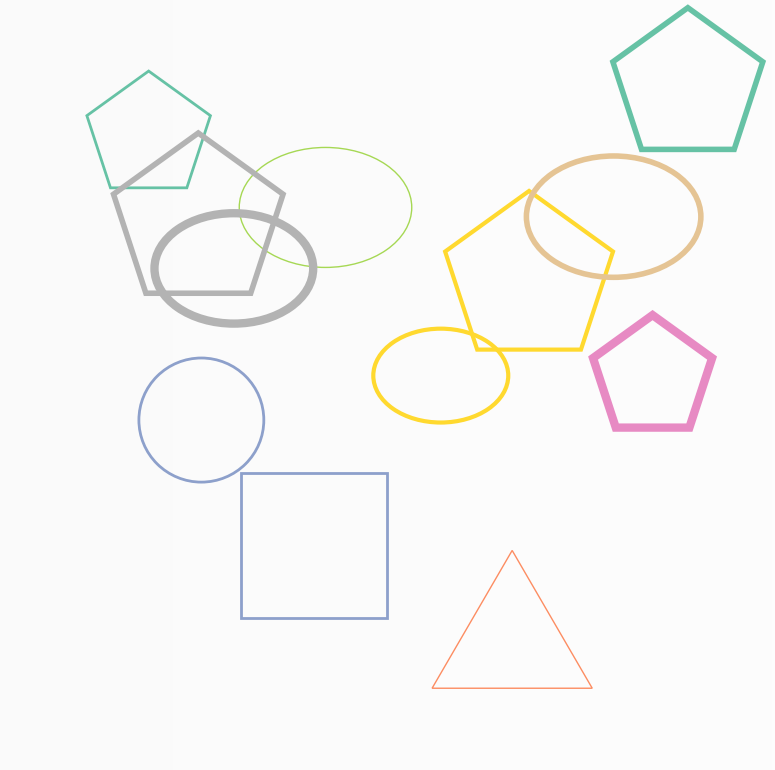[{"shape": "pentagon", "thickness": 1, "radius": 0.42, "center": [0.192, 0.824]}, {"shape": "pentagon", "thickness": 2, "radius": 0.51, "center": [0.888, 0.888]}, {"shape": "triangle", "thickness": 0.5, "radius": 0.6, "center": [0.661, 0.166]}, {"shape": "circle", "thickness": 1, "radius": 0.4, "center": [0.26, 0.454]}, {"shape": "square", "thickness": 1, "radius": 0.47, "center": [0.405, 0.292]}, {"shape": "pentagon", "thickness": 3, "radius": 0.4, "center": [0.842, 0.51]}, {"shape": "oval", "thickness": 0.5, "radius": 0.56, "center": [0.42, 0.731]}, {"shape": "pentagon", "thickness": 1.5, "radius": 0.57, "center": [0.683, 0.638]}, {"shape": "oval", "thickness": 1.5, "radius": 0.44, "center": [0.569, 0.512]}, {"shape": "oval", "thickness": 2, "radius": 0.56, "center": [0.792, 0.719]}, {"shape": "oval", "thickness": 3, "radius": 0.51, "center": [0.302, 0.651]}, {"shape": "pentagon", "thickness": 2, "radius": 0.58, "center": [0.256, 0.712]}]